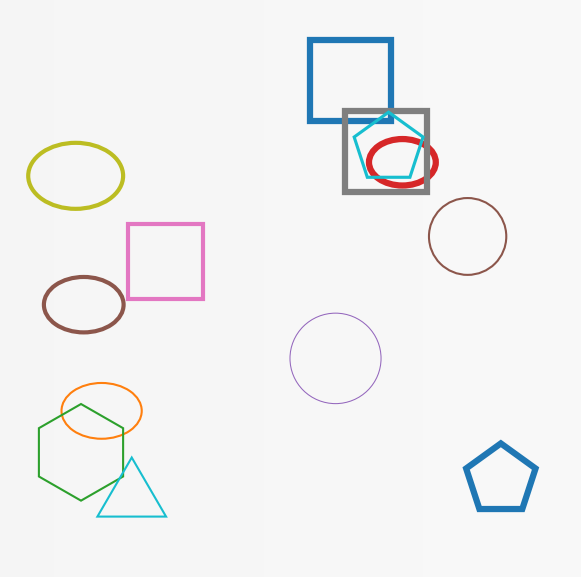[{"shape": "square", "thickness": 3, "radius": 0.35, "center": [0.603, 0.86]}, {"shape": "pentagon", "thickness": 3, "radius": 0.31, "center": [0.862, 0.169]}, {"shape": "oval", "thickness": 1, "radius": 0.35, "center": [0.175, 0.288]}, {"shape": "hexagon", "thickness": 1, "radius": 0.42, "center": [0.139, 0.216]}, {"shape": "oval", "thickness": 3, "radius": 0.29, "center": [0.692, 0.718]}, {"shape": "circle", "thickness": 0.5, "radius": 0.39, "center": [0.577, 0.379]}, {"shape": "oval", "thickness": 2, "radius": 0.34, "center": [0.144, 0.472]}, {"shape": "circle", "thickness": 1, "radius": 0.33, "center": [0.805, 0.59]}, {"shape": "square", "thickness": 2, "radius": 0.32, "center": [0.285, 0.546]}, {"shape": "square", "thickness": 3, "radius": 0.35, "center": [0.664, 0.736]}, {"shape": "oval", "thickness": 2, "radius": 0.41, "center": [0.13, 0.695]}, {"shape": "triangle", "thickness": 1, "radius": 0.34, "center": [0.227, 0.139]}, {"shape": "pentagon", "thickness": 1.5, "radius": 0.31, "center": [0.669, 0.743]}]